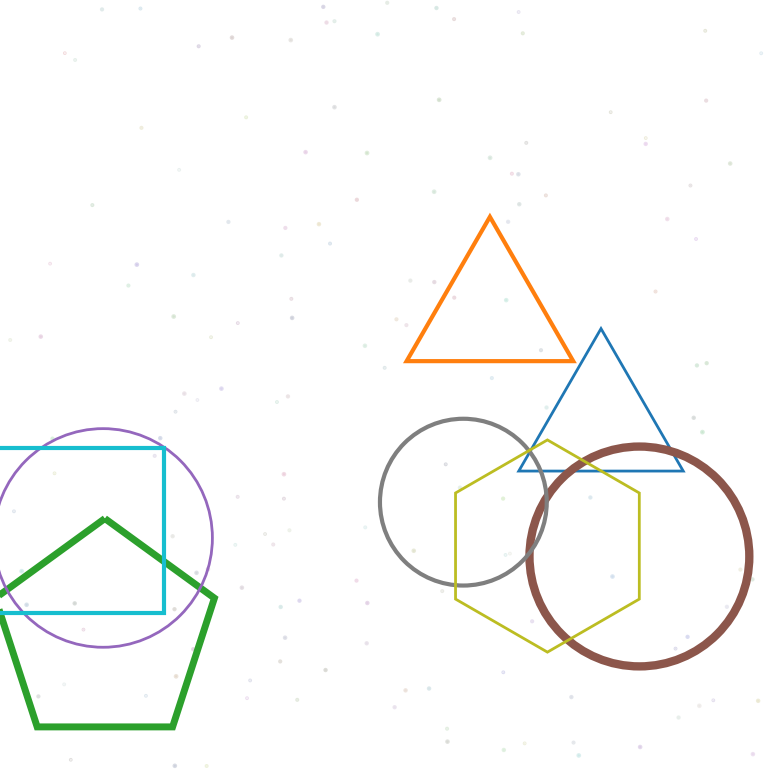[{"shape": "triangle", "thickness": 1, "radius": 0.62, "center": [0.781, 0.45]}, {"shape": "triangle", "thickness": 1.5, "radius": 0.62, "center": [0.636, 0.593]}, {"shape": "pentagon", "thickness": 2.5, "radius": 0.75, "center": [0.136, 0.177]}, {"shape": "circle", "thickness": 1, "radius": 0.71, "center": [0.134, 0.301]}, {"shape": "circle", "thickness": 3, "radius": 0.71, "center": [0.83, 0.277]}, {"shape": "circle", "thickness": 1.5, "radius": 0.54, "center": [0.602, 0.348]}, {"shape": "hexagon", "thickness": 1, "radius": 0.69, "center": [0.711, 0.291]}, {"shape": "square", "thickness": 1.5, "radius": 0.54, "center": [0.106, 0.311]}]